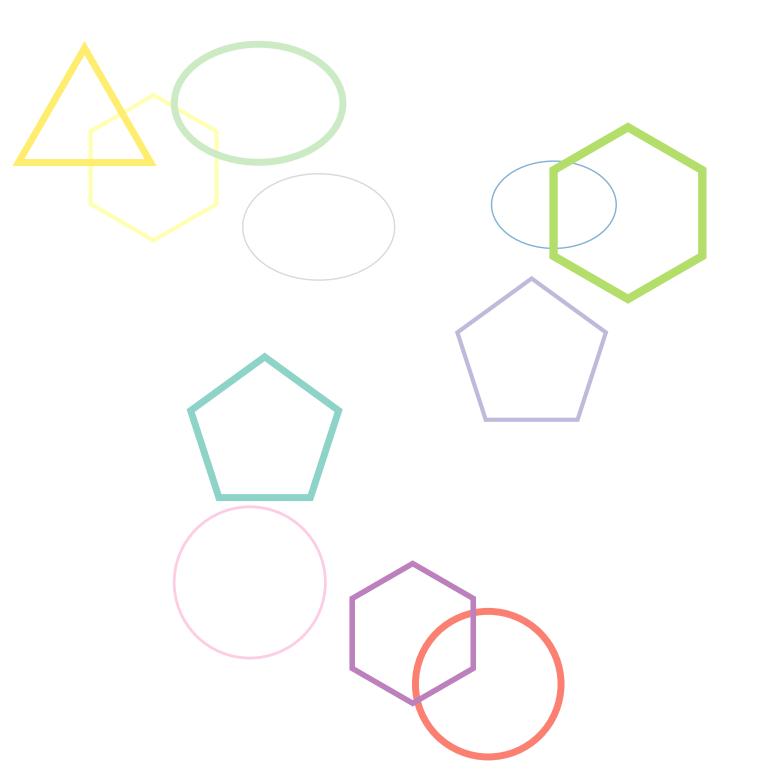[{"shape": "pentagon", "thickness": 2.5, "radius": 0.51, "center": [0.344, 0.436]}, {"shape": "hexagon", "thickness": 1.5, "radius": 0.47, "center": [0.199, 0.782]}, {"shape": "pentagon", "thickness": 1.5, "radius": 0.51, "center": [0.69, 0.537]}, {"shape": "circle", "thickness": 2.5, "radius": 0.47, "center": [0.634, 0.111]}, {"shape": "oval", "thickness": 0.5, "radius": 0.4, "center": [0.719, 0.734]}, {"shape": "hexagon", "thickness": 3, "radius": 0.56, "center": [0.816, 0.723]}, {"shape": "circle", "thickness": 1, "radius": 0.49, "center": [0.324, 0.244]}, {"shape": "oval", "thickness": 0.5, "radius": 0.49, "center": [0.414, 0.705]}, {"shape": "hexagon", "thickness": 2, "radius": 0.45, "center": [0.536, 0.177]}, {"shape": "oval", "thickness": 2.5, "radius": 0.55, "center": [0.336, 0.866]}, {"shape": "triangle", "thickness": 2.5, "radius": 0.5, "center": [0.11, 0.838]}]